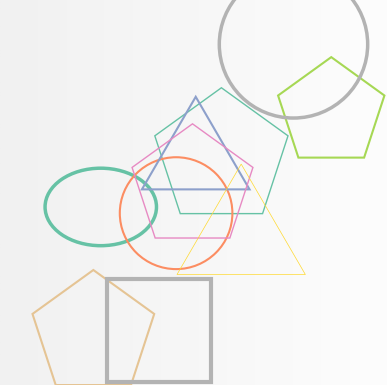[{"shape": "oval", "thickness": 2.5, "radius": 0.72, "center": [0.26, 0.462]}, {"shape": "pentagon", "thickness": 1, "radius": 0.9, "center": [0.571, 0.591]}, {"shape": "circle", "thickness": 1.5, "radius": 0.73, "center": [0.454, 0.446]}, {"shape": "triangle", "thickness": 1.5, "radius": 0.8, "center": [0.505, 0.588]}, {"shape": "pentagon", "thickness": 1, "radius": 0.82, "center": [0.497, 0.514]}, {"shape": "pentagon", "thickness": 1.5, "radius": 0.72, "center": [0.855, 0.707]}, {"shape": "triangle", "thickness": 0.5, "radius": 0.96, "center": [0.622, 0.383]}, {"shape": "pentagon", "thickness": 1.5, "radius": 0.83, "center": [0.241, 0.134]}, {"shape": "circle", "thickness": 2.5, "radius": 0.96, "center": [0.757, 0.885]}, {"shape": "square", "thickness": 3, "radius": 0.67, "center": [0.411, 0.141]}]